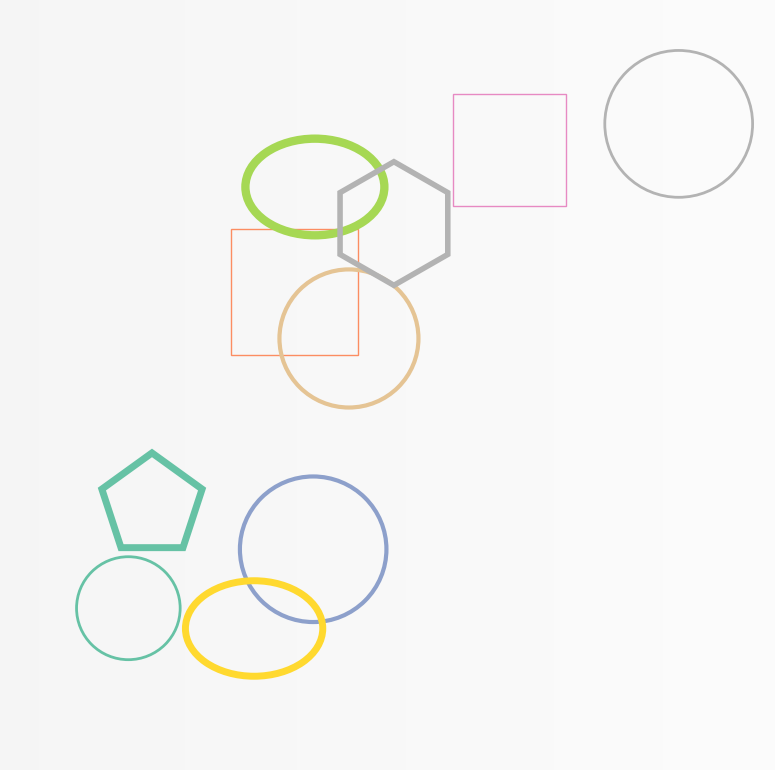[{"shape": "pentagon", "thickness": 2.5, "radius": 0.34, "center": [0.196, 0.344]}, {"shape": "circle", "thickness": 1, "radius": 0.33, "center": [0.166, 0.21]}, {"shape": "square", "thickness": 0.5, "radius": 0.41, "center": [0.379, 0.621]}, {"shape": "circle", "thickness": 1.5, "radius": 0.47, "center": [0.404, 0.287]}, {"shape": "square", "thickness": 0.5, "radius": 0.36, "center": [0.657, 0.805]}, {"shape": "oval", "thickness": 3, "radius": 0.45, "center": [0.406, 0.757]}, {"shape": "oval", "thickness": 2.5, "radius": 0.44, "center": [0.328, 0.184]}, {"shape": "circle", "thickness": 1.5, "radius": 0.45, "center": [0.45, 0.56]}, {"shape": "circle", "thickness": 1, "radius": 0.48, "center": [0.876, 0.839]}, {"shape": "hexagon", "thickness": 2, "radius": 0.4, "center": [0.508, 0.71]}]